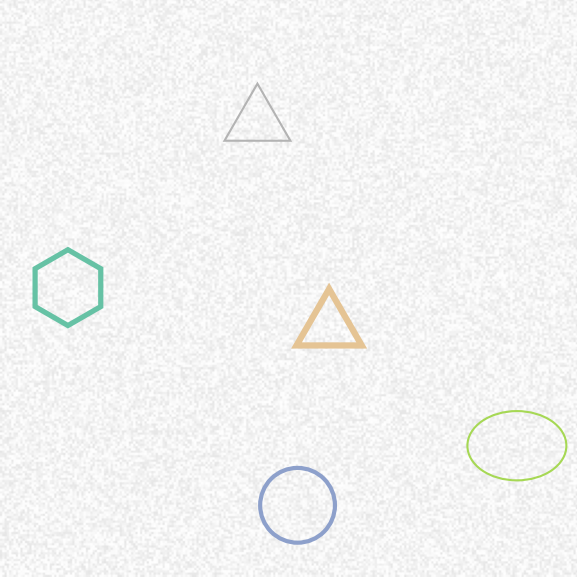[{"shape": "hexagon", "thickness": 2.5, "radius": 0.33, "center": [0.118, 0.501]}, {"shape": "circle", "thickness": 2, "radius": 0.32, "center": [0.515, 0.124]}, {"shape": "oval", "thickness": 1, "radius": 0.43, "center": [0.895, 0.227]}, {"shape": "triangle", "thickness": 3, "radius": 0.33, "center": [0.57, 0.434]}, {"shape": "triangle", "thickness": 1, "radius": 0.33, "center": [0.446, 0.788]}]